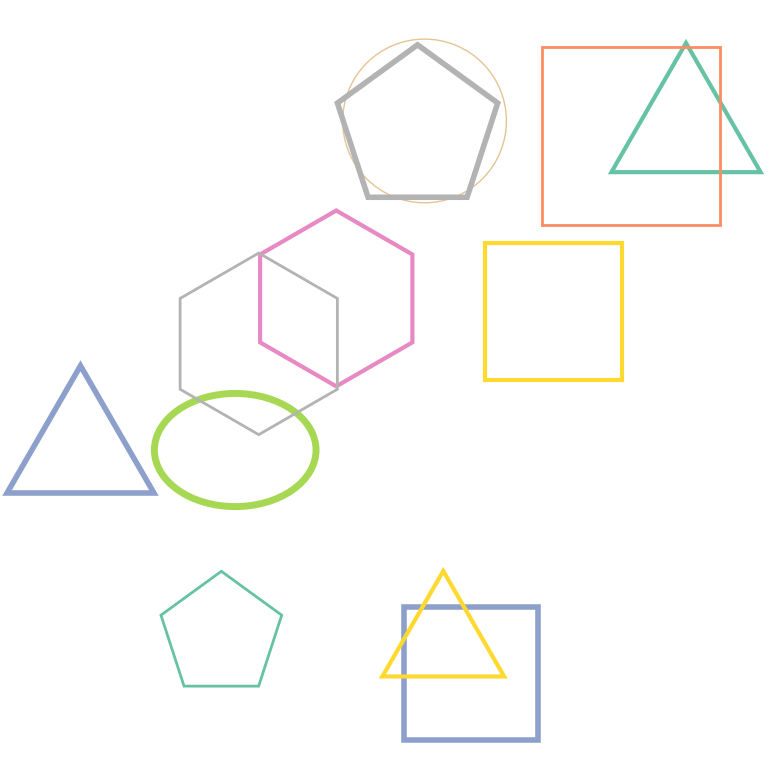[{"shape": "triangle", "thickness": 1.5, "radius": 0.56, "center": [0.891, 0.832]}, {"shape": "pentagon", "thickness": 1, "radius": 0.41, "center": [0.287, 0.176]}, {"shape": "square", "thickness": 1, "radius": 0.58, "center": [0.819, 0.823]}, {"shape": "triangle", "thickness": 2, "radius": 0.55, "center": [0.105, 0.415]}, {"shape": "square", "thickness": 2, "radius": 0.43, "center": [0.612, 0.125]}, {"shape": "hexagon", "thickness": 1.5, "radius": 0.57, "center": [0.437, 0.612]}, {"shape": "oval", "thickness": 2.5, "radius": 0.52, "center": [0.305, 0.416]}, {"shape": "triangle", "thickness": 1.5, "radius": 0.46, "center": [0.576, 0.167]}, {"shape": "square", "thickness": 1.5, "radius": 0.44, "center": [0.719, 0.595]}, {"shape": "circle", "thickness": 0.5, "radius": 0.53, "center": [0.551, 0.843]}, {"shape": "hexagon", "thickness": 1, "radius": 0.59, "center": [0.336, 0.553]}, {"shape": "pentagon", "thickness": 2, "radius": 0.55, "center": [0.542, 0.832]}]